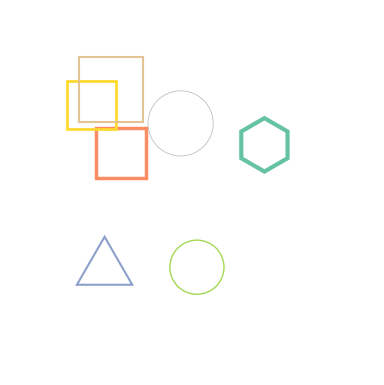[{"shape": "hexagon", "thickness": 3, "radius": 0.35, "center": [0.687, 0.624]}, {"shape": "square", "thickness": 2.5, "radius": 0.32, "center": [0.315, 0.602]}, {"shape": "triangle", "thickness": 1.5, "radius": 0.42, "center": [0.272, 0.302]}, {"shape": "circle", "thickness": 1, "radius": 0.35, "center": [0.511, 0.306]}, {"shape": "square", "thickness": 2, "radius": 0.32, "center": [0.239, 0.727]}, {"shape": "square", "thickness": 1.5, "radius": 0.42, "center": [0.288, 0.768]}, {"shape": "circle", "thickness": 0.5, "radius": 0.42, "center": [0.469, 0.679]}]